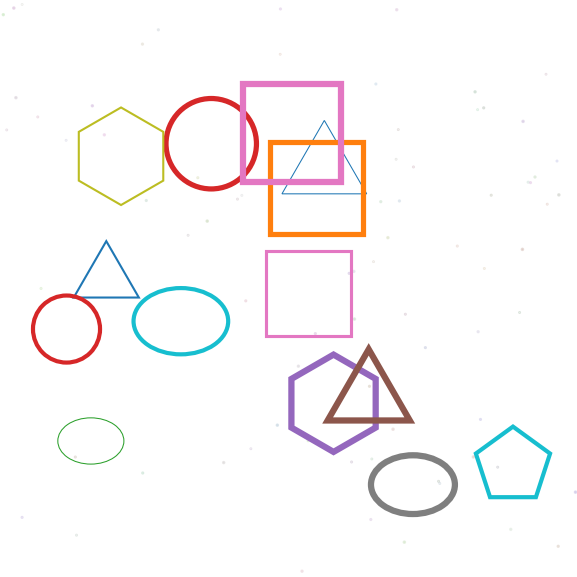[{"shape": "triangle", "thickness": 1, "radius": 0.33, "center": [0.184, 0.516]}, {"shape": "triangle", "thickness": 0.5, "radius": 0.42, "center": [0.562, 0.706]}, {"shape": "square", "thickness": 2.5, "radius": 0.4, "center": [0.548, 0.674]}, {"shape": "oval", "thickness": 0.5, "radius": 0.29, "center": [0.157, 0.236]}, {"shape": "circle", "thickness": 2, "radius": 0.29, "center": [0.115, 0.429]}, {"shape": "circle", "thickness": 2.5, "radius": 0.39, "center": [0.366, 0.75]}, {"shape": "hexagon", "thickness": 3, "radius": 0.42, "center": [0.578, 0.301]}, {"shape": "triangle", "thickness": 3, "radius": 0.41, "center": [0.638, 0.312]}, {"shape": "square", "thickness": 1.5, "radius": 0.37, "center": [0.534, 0.491]}, {"shape": "square", "thickness": 3, "radius": 0.43, "center": [0.505, 0.769]}, {"shape": "oval", "thickness": 3, "radius": 0.36, "center": [0.715, 0.16]}, {"shape": "hexagon", "thickness": 1, "radius": 0.42, "center": [0.21, 0.729]}, {"shape": "pentagon", "thickness": 2, "radius": 0.34, "center": [0.888, 0.193]}, {"shape": "oval", "thickness": 2, "radius": 0.41, "center": [0.313, 0.443]}]